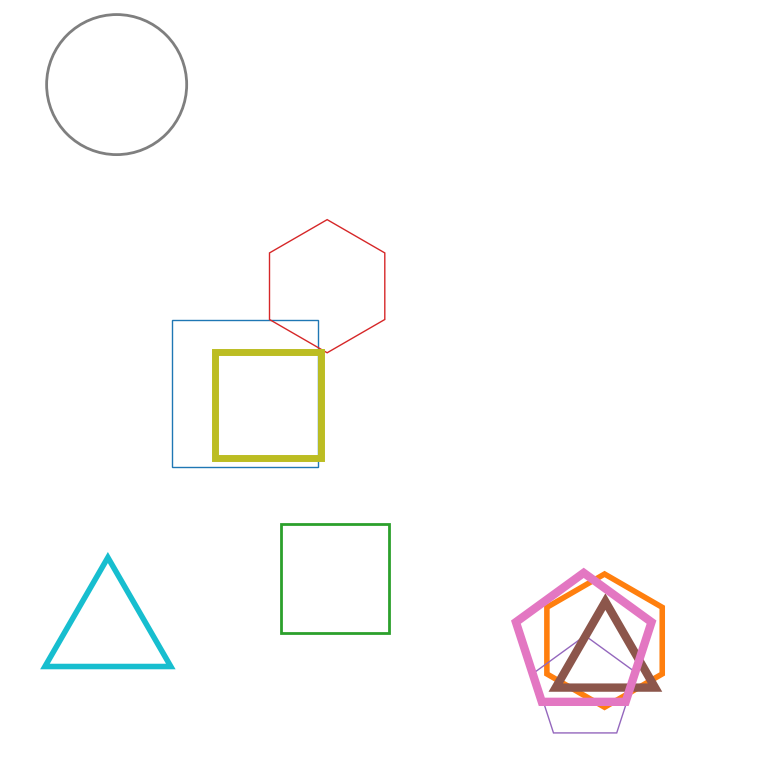[{"shape": "square", "thickness": 0.5, "radius": 0.47, "center": [0.319, 0.489]}, {"shape": "hexagon", "thickness": 2, "radius": 0.43, "center": [0.785, 0.168]}, {"shape": "square", "thickness": 1, "radius": 0.35, "center": [0.435, 0.248]}, {"shape": "hexagon", "thickness": 0.5, "radius": 0.43, "center": [0.425, 0.628]}, {"shape": "pentagon", "thickness": 0.5, "radius": 0.35, "center": [0.76, 0.105]}, {"shape": "triangle", "thickness": 3, "radius": 0.37, "center": [0.786, 0.144]}, {"shape": "pentagon", "thickness": 3, "radius": 0.46, "center": [0.758, 0.163]}, {"shape": "circle", "thickness": 1, "radius": 0.45, "center": [0.151, 0.89]}, {"shape": "square", "thickness": 2.5, "radius": 0.34, "center": [0.348, 0.474]}, {"shape": "triangle", "thickness": 2, "radius": 0.47, "center": [0.14, 0.182]}]